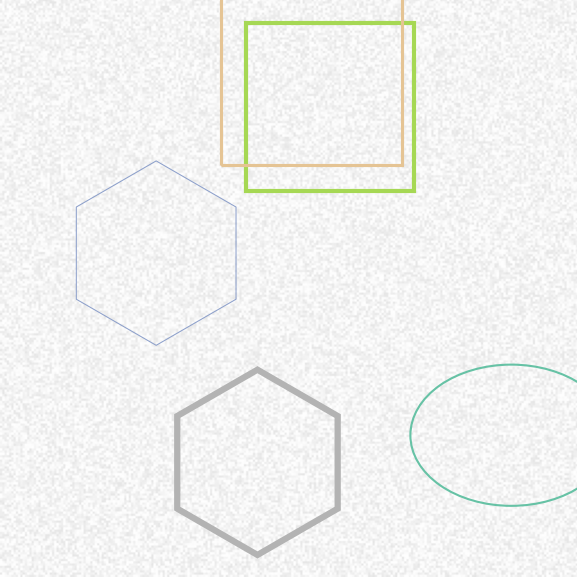[{"shape": "oval", "thickness": 1, "radius": 0.87, "center": [0.885, 0.245]}, {"shape": "hexagon", "thickness": 0.5, "radius": 0.8, "center": [0.27, 0.561]}, {"shape": "square", "thickness": 2, "radius": 0.73, "center": [0.572, 0.814]}, {"shape": "square", "thickness": 1.5, "radius": 0.78, "center": [0.539, 0.87]}, {"shape": "hexagon", "thickness": 3, "radius": 0.8, "center": [0.446, 0.199]}]